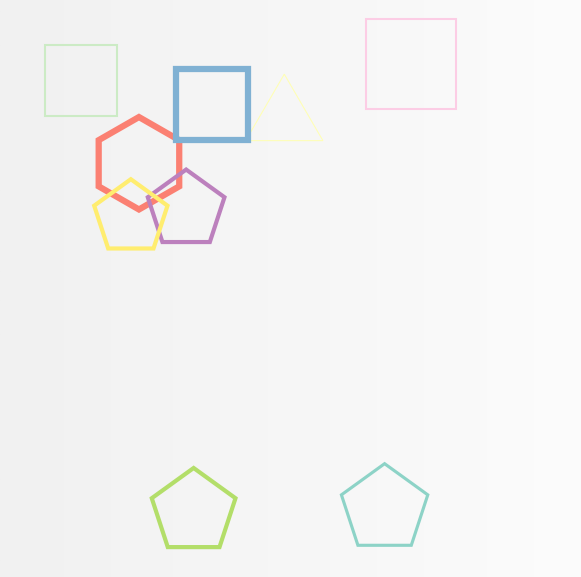[{"shape": "pentagon", "thickness": 1.5, "radius": 0.39, "center": [0.662, 0.118]}, {"shape": "triangle", "thickness": 0.5, "radius": 0.38, "center": [0.489, 0.794]}, {"shape": "hexagon", "thickness": 3, "radius": 0.4, "center": [0.239, 0.716]}, {"shape": "square", "thickness": 3, "radius": 0.31, "center": [0.364, 0.818]}, {"shape": "pentagon", "thickness": 2, "radius": 0.38, "center": [0.333, 0.113]}, {"shape": "square", "thickness": 1, "radius": 0.39, "center": [0.707, 0.888]}, {"shape": "pentagon", "thickness": 2, "radius": 0.35, "center": [0.32, 0.636]}, {"shape": "square", "thickness": 1, "radius": 0.31, "center": [0.139, 0.859]}, {"shape": "pentagon", "thickness": 2, "radius": 0.33, "center": [0.225, 0.622]}]